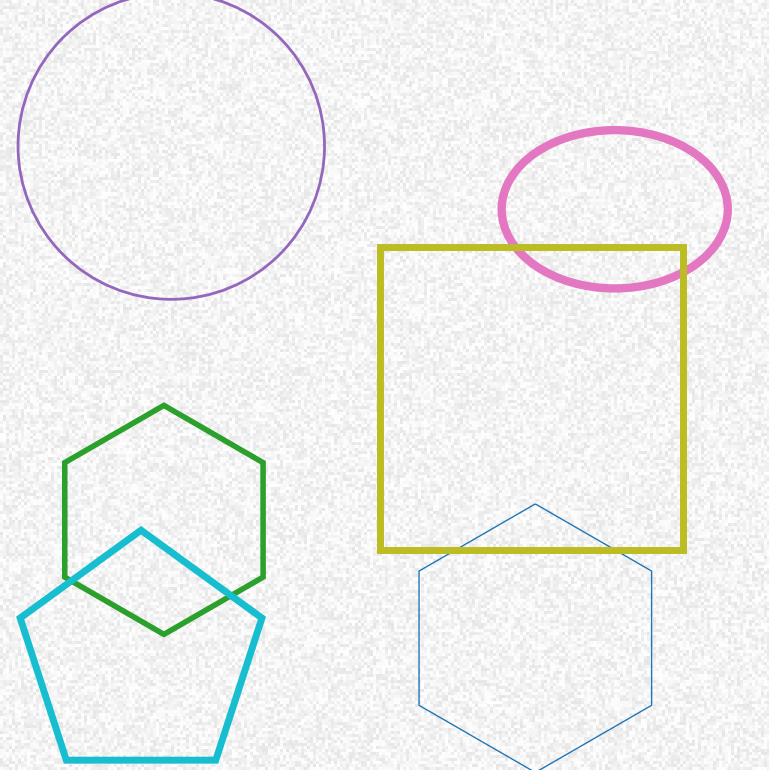[{"shape": "hexagon", "thickness": 0.5, "radius": 0.87, "center": [0.695, 0.171]}, {"shape": "hexagon", "thickness": 2, "radius": 0.74, "center": [0.213, 0.325]}, {"shape": "circle", "thickness": 1, "radius": 1.0, "center": [0.222, 0.81]}, {"shape": "oval", "thickness": 3, "radius": 0.73, "center": [0.798, 0.728]}, {"shape": "square", "thickness": 2.5, "radius": 0.98, "center": [0.69, 0.482]}, {"shape": "pentagon", "thickness": 2.5, "radius": 0.83, "center": [0.183, 0.146]}]